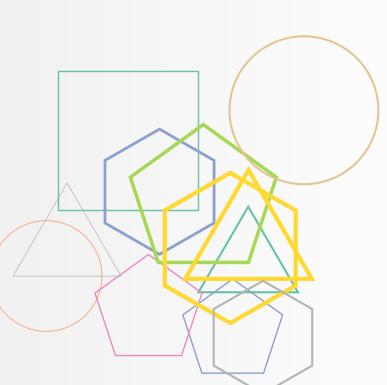[{"shape": "square", "thickness": 1, "radius": 0.9, "center": [0.33, 0.634]}, {"shape": "triangle", "thickness": 1.5, "radius": 0.74, "center": [0.641, 0.315]}, {"shape": "circle", "thickness": 0.5, "radius": 0.72, "center": [0.119, 0.283]}, {"shape": "hexagon", "thickness": 2, "radius": 0.81, "center": [0.412, 0.502]}, {"shape": "pentagon", "thickness": 1, "radius": 0.68, "center": [0.601, 0.14]}, {"shape": "pentagon", "thickness": 1, "radius": 0.73, "center": [0.383, 0.194]}, {"shape": "pentagon", "thickness": 2.5, "radius": 0.99, "center": [0.525, 0.479]}, {"shape": "hexagon", "thickness": 3, "radius": 0.98, "center": [0.594, 0.356]}, {"shape": "triangle", "thickness": 3, "radius": 0.94, "center": [0.641, 0.37]}, {"shape": "circle", "thickness": 1.5, "radius": 0.96, "center": [0.784, 0.714]}, {"shape": "hexagon", "thickness": 1.5, "radius": 0.73, "center": [0.679, 0.124]}, {"shape": "triangle", "thickness": 0.5, "radius": 0.81, "center": [0.173, 0.363]}]